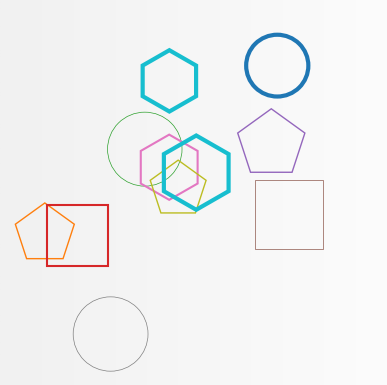[{"shape": "circle", "thickness": 3, "radius": 0.4, "center": [0.716, 0.83]}, {"shape": "pentagon", "thickness": 1, "radius": 0.4, "center": [0.116, 0.393]}, {"shape": "circle", "thickness": 0.5, "radius": 0.48, "center": [0.374, 0.613]}, {"shape": "square", "thickness": 1.5, "radius": 0.4, "center": [0.2, 0.388]}, {"shape": "pentagon", "thickness": 1, "radius": 0.46, "center": [0.7, 0.626]}, {"shape": "square", "thickness": 0.5, "radius": 0.44, "center": [0.746, 0.443]}, {"shape": "hexagon", "thickness": 1.5, "radius": 0.42, "center": [0.437, 0.566]}, {"shape": "circle", "thickness": 0.5, "radius": 0.48, "center": [0.285, 0.132]}, {"shape": "pentagon", "thickness": 1, "radius": 0.38, "center": [0.46, 0.508]}, {"shape": "hexagon", "thickness": 3, "radius": 0.4, "center": [0.437, 0.79]}, {"shape": "hexagon", "thickness": 3, "radius": 0.48, "center": [0.506, 0.552]}]